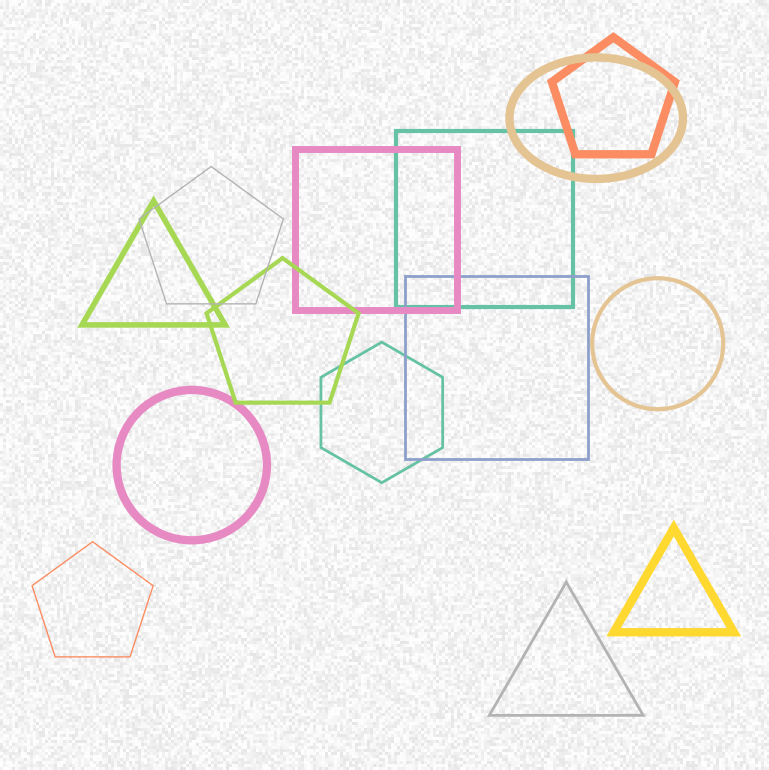[{"shape": "hexagon", "thickness": 1, "radius": 0.46, "center": [0.496, 0.464]}, {"shape": "square", "thickness": 1.5, "radius": 0.57, "center": [0.629, 0.716]}, {"shape": "pentagon", "thickness": 0.5, "radius": 0.41, "center": [0.12, 0.214]}, {"shape": "pentagon", "thickness": 3, "radius": 0.42, "center": [0.797, 0.868]}, {"shape": "square", "thickness": 1, "radius": 0.59, "center": [0.645, 0.523]}, {"shape": "square", "thickness": 2.5, "radius": 0.53, "center": [0.488, 0.702]}, {"shape": "circle", "thickness": 3, "radius": 0.49, "center": [0.249, 0.396]}, {"shape": "pentagon", "thickness": 1.5, "radius": 0.52, "center": [0.367, 0.561]}, {"shape": "triangle", "thickness": 2, "radius": 0.54, "center": [0.199, 0.632]}, {"shape": "triangle", "thickness": 3, "radius": 0.45, "center": [0.875, 0.224]}, {"shape": "circle", "thickness": 1.5, "radius": 0.43, "center": [0.854, 0.554]}, {"shape": "oval", "thickness": 3, "radius": 0.56, "center": [0.774, 0.847]}, {"shape": "triangle", "thickness": 1, "radius": 0.58, "center": [0.735, 0.129]}, {"shape": "pentagon", "thickness": 0.5, "radius": 0.49, "center": [0.274, 0.685]}]